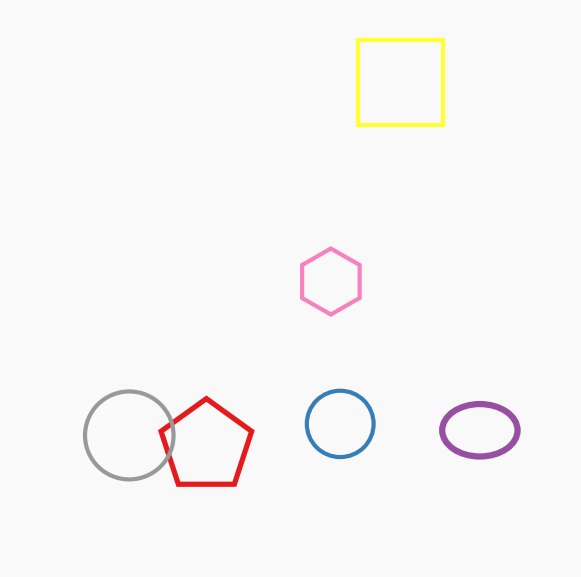[{"shape": "pentagon", "thickness": 2.5, "radius": 0.41, "center": [0.355, 0.227]}, {"shape": "circle", "thickness": 2, "radius": 0.29, "center": [0.585, 0.265]}, {"shape": "oval", "thickness": 3, "radius": 0.32, "center": [0.826, 0.254]}, {"shape": "square", "thickness": 2, "radius": 0.37, "center": [0.688, 0.857]}, {"shape": "hexagon", "thickness": 2, "radius": 0.29, "center": [0.569, 0.512]}, {"shape": "circle", "thickness": 2, "radius": 0.38, "center": [0.222, 0.245]}]